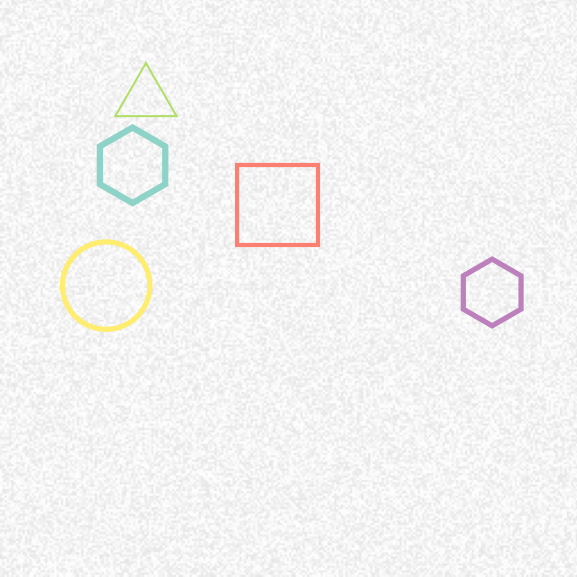[{"shape": "hexagon", "thickness": 3, "radius": 0.33, "center": [0.23, 0.713]}, {"shape": "square", "thickness": 2, "radius": 0.35, "center": [0.48, 0.644]}, {"shape": "triangle", "thickness": 1, "radius": 0.31, "center": [0.253, 0.829]}, {"shape": "hexagon", "thickness": 2.5, "radius": 0.29, "center": [0.852, 0.493]}, {"shape": "circle", "thickness": 2.5, "radius": 0.38, "center": [0.184, 0.505]}]